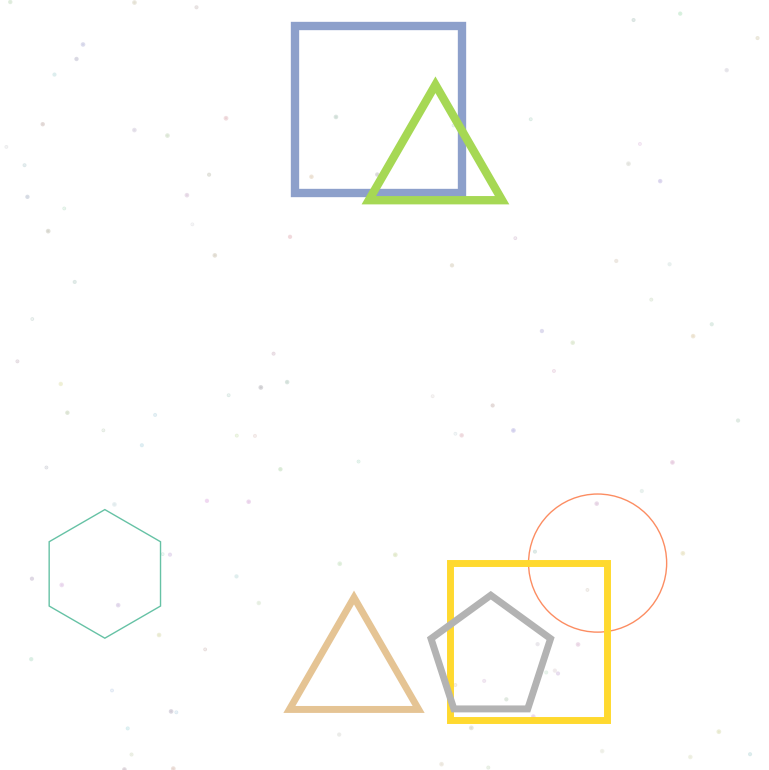[{"shape": "hexagon", "thickness": 0.5, "radius": 0.42, "center": [0.136, 0.255]}, {"shape": "circle", "thickness": 0.5, "radius": 0.45, "center": [0.776, 0.269]}, {"shape": "square", "thickness": 3, "radius": 0.54, "center": [0.491, 0.858]}, {"shape": "triangle", "thickness": 3, "radius": 0.5, "center": [0.566, 0.79]}, {"shape": "square", "thickness": 2.5, "radius": 0.51, "center": [0.686, 0.167]}, {"shape": "triangle", "thickness": 2.5, "radius": 0.48, "center": [0.46, 0.127]}, {"shape": "pentagon", "thickness": 2.5, "radius": 0.41, "center": [0.637, 0.145]}]